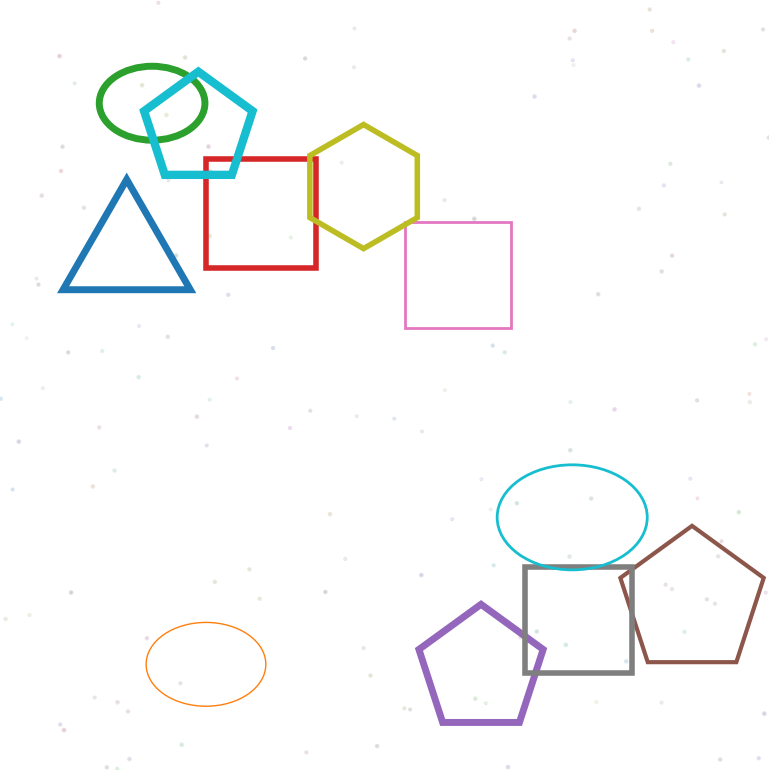[{"shape": "triangle", "thickness": 2.5, "radius": 0.48, "center": [0.165, 0.671]}, {"shape": "oval", "thickness": 0.5, "radius": 0.39, "center": [0.267, 0.137]}, {"shape": "oval", "thickness": 2.5, "radius": 0.34, "center": [0.198, 0.866]}, {"shape": "square", "thickness": 2, "radius": 0.36, "center": [0.339, 0.723]}, {"shape": "pentagon", "thickness": 2.5, "radius": 0.42, "center": [0.625, 0.13]}, {"shape": "pentagon", "thickness": 1.5, "radius": 0.49, "center": [0.899, 0.219]}, {"shape": "square", "thickness": 1, "radius": 0.35, "center": [0.595, 0.643]}, {"shape": "square", "thickness": 2, "radius": 0.35, "center": [0.752, 0.195]}, {"shape": "hexagon", "thickness": 2, "radius": 0.4, "center": [0.472, 0.758]}, {"shape": "oval", "thickness": 1, "radius": 0.49, "center": [0.743, 0.328]}, {"shape": "pentagon", "thickness": 3, "radius": 0.37, "center": [0.258, 0.833]}]